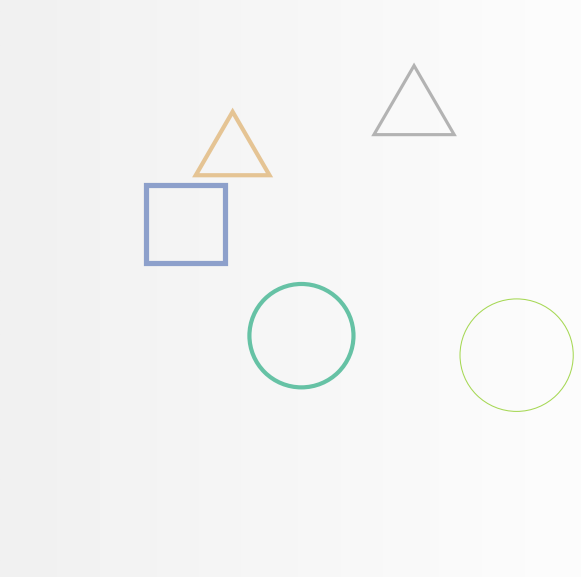[{"shape": "circle", "thickness": 2, "radius": 0.45, "center": [0.519, 0.418]}, {"shape": "square", "thickness": 2.5, "radius": 0.34, "center": [0.319, 0.612]}, {"shape": "circle", "thickness": 0.5, "radius": 0.49, "center": [0.889, 0.384]}, {"shape": "triangle", "thickness": 2, "radius": 0.37, "center": [0.4, 0.732]}, {"shape": "triangle", "thickness": 1.5, "radius": 0.4, "center": [0.712, 0.806]}]